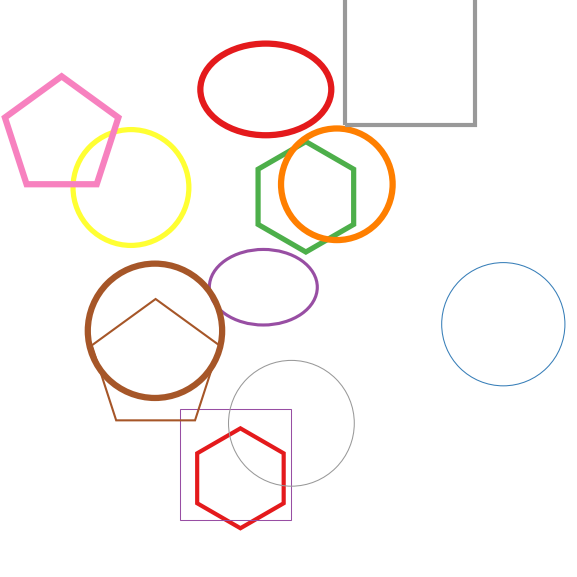[{"shape": "oval", "thickness": 3, "radius": 0.57, "center": [0.46, 0.844]}, {"shape": "hexagon", "thickness": 2, "radius": 0.43, "center": [0.416, 0.171]}, {"shape": "circle", "thickness": 0.5, "radius": 0.53, "center": [0.872, 0.438]}, {"shape": "hexagon", "thickness": 2.5, "radius": 0.48, "center": [0.53, 0.658]}, {"shape": "oval", "thickness": 1.5, "radius": 0.47, "center": [0.456, 0.502]}, {"shape": "square", "thickness": 0.5, "radius": 0.48, "center": [0.408, 0.195]}, {"shape": "circle", "thickness": 3, "radius": 0.48, "center": [0.583, 0.68]}, {"shape": "circle", "thickness": 2.5, "radius": 0.5, "center": [0.227, 0.674]}, {"shape": "pentagon", "thickness": 1, "radius": 0.58, "center": [0.269, 0.365]}, {"shape": "circle", "thickness": 3, "radius": 0.58, "center": [0.268, 0.426]}, {"shape": "pentagon", "thickness": 3, "radius": 0.52, "center": [0.107, 0.764]}, {"shape": "circle", "thickness": 0.5, "radius": 0.54, "center": [0.505, 0.266]}, {"shape": "square", "thickness": 2, "radius": 0.56, "center": [0.71, 0.895]}]